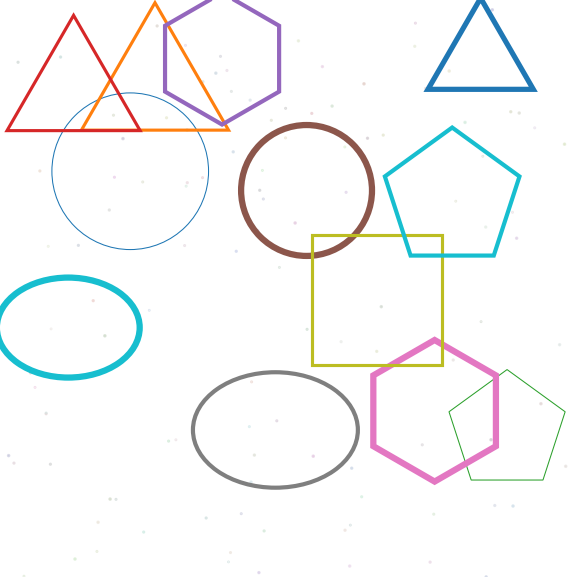[{"shape": "triangle", "thickness": 2.5, "radius": 0.53, "center": [0.832, 0.897]}, {"shape": "circle", "thickness": 0.5, "radius": 0.68, "center": [0.225, 0.703]}, {"shape": "triangle", "thickness": 1.5, "radius": 0.74, "center": [0.268, 0.847]}, {"shape": "pentagon", "thickness": 0.5, "radius": 0.53, "center": [0.878, 0.253]}, {"shape": "triangle", "thickness": 1.5, "radius": 0.67, "center": [0.127, 0.839]}, {"shape": "hexagon", "thickness": 2, "radius": 0.57, "center": [0.385, 0.898]}, {"shape": "circle", "thickness": 3, "radius": 0.57, "center": [0.531, 0.669]}, {"shape": "hexagon", "thickness": 3, "radius": 0.61, "center": [0.753, 0.288]}, {"shape": "oval", "thickness": 2, "radius": 0.71, "center": [0.477, 0.255]}, {"shape": "square", "thickness": 1.5, "radius": 0.56, "center": [0.653, 0.48]}, {"shape": "pentagon", "thickness": 2, "radius": 0.61, "center": [0.783, 0.656]}, {"shape": "oval", "thickness": 3, "radius": 0.62, "center": [0.118, 0.432]}]